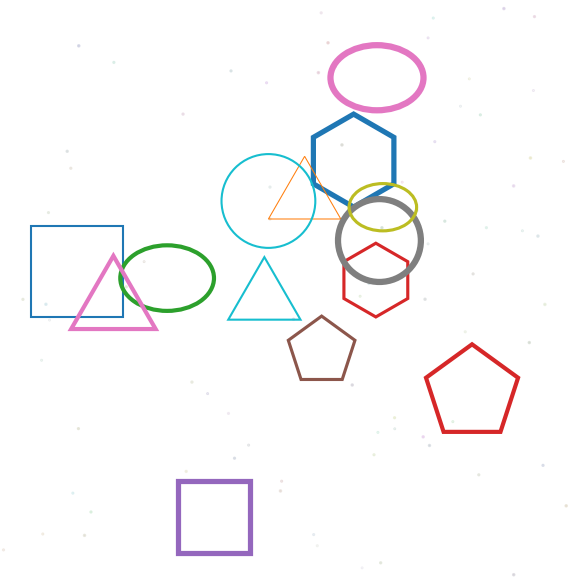[{"shape": "square", "thickness": 1, "radius": 0.4, "center": [0.133, 0.529]}, {"shape": "hexagon", "thickness": 2.5, "radius": 0.4, "center": [0.612, 0.721]}, {"shape": "triangle", "thickness": 0.5, "radius": 0.36, "center": [0.527, 0.656]}, {"shape": "oval", "thickness": 2, "radius": 0.41, "center": [0.289, 0.518]}, {"shape": "hexagon", "thickness": 1.5, "radius": 0.32, "center": [0.651, 0.514]}, {"shape": "pentagon", "thickness": 2, "radius": 0.42, "center": [0.817, 0.319]}, {"shape": "square", "thickness": 2.5, "radius": 0.31, "center": [0.371, 0.104]}, {"shape": "pentagon", "thickness": 1.5, "radius": 0.3, "center": [0.557, 0.391]}, {"shape": "oval", "thickness": 3, "radius": 0.4, "center": [0.653, 0.865]}, {"shape": "triangle", "thickness": 2, "radius": 0.42, "center": [0.196, 0.472]}, {"shape": "circle", "thickness": 3, "radius": 0.36, "center": [0.657, 0.583]}, {"shape": "oval", "thickness": 1.5, "radius": 0.29, "center": [0.663, 0.64]}, {"shape": "triangle", "thickness": 1, "radius": 0.36, "center": [0.458, 0.482]}, {"shape": "circle", "thickness": 1, "radius": 0.41, "center": [0.465, 0.651]}]